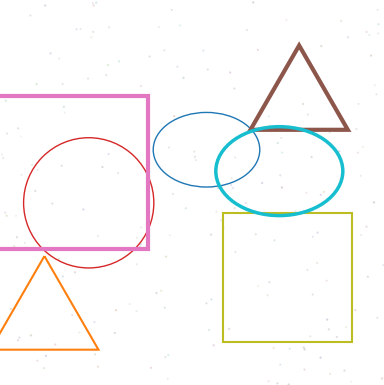[{"shape": "oval", "thickness": 1, "radius": 0.69, "center": [0.536, 0.611]}, {"shape": "triangle", "thickness": 1.5, "radius": 0.81, "center": [0.115, 0.173]}, {"shape": "circle", "thickness": 1, "radius": 0.85, "center": [0.23, 0.473]}, {"shape": "triangle", "thickness": 3, "radius": 0.73, "center": [0.777, 0.736]}, {"shape": "square", "thickness": 3, "radius": 1.0, "center": [0.186, 0.551]}, {"shape": "square", "thickness": 1.5, "radius": 0.84, "center": [0.746, 0.279]}, {"shape": "oval", "thickness": 2.5, "radius": 0.82, "center": [0.725, 0.555]}]